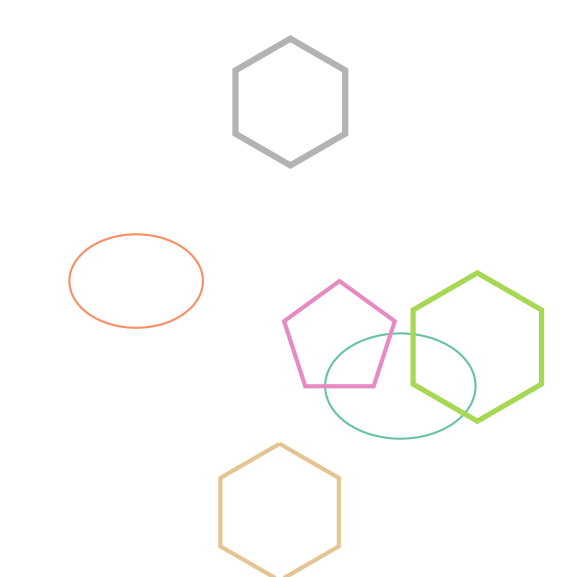[{"shape": "oval", "thickness": 1, "radius": 0.65, "center": [0.693, 0.331]}, {"shape": "oval", "thickness": 1, "radius": 0.58, "center": [0.236, 0.512]}, {"shape": "pentagon", "thickness": 2, "radius": 0.5, "center": [0.588, 0.412]}, {"shape": "hexagon", "thickness": 2.5, "radius": 0.64, "center": [0.827, 0.398]}, {"shape": "hexagon", "thickness": 2, "radius": 0.59, "center": [0.484, 0.112]}, {"shape": "hexagon", "thickness": 3, "radius": 0.55, "center": [0.503, 0.822]}]